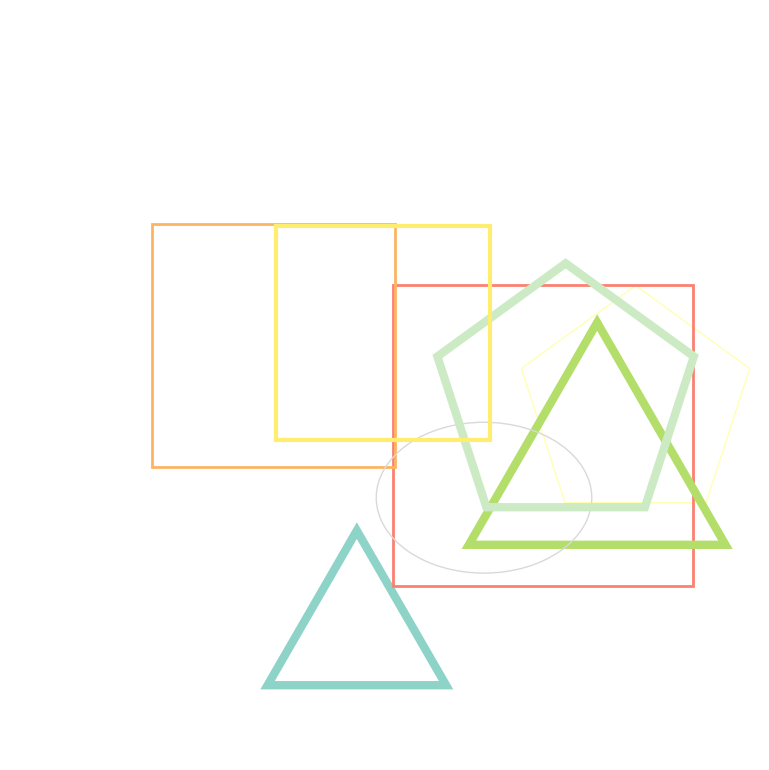[{"shape": "triangle", "thickness": 3, "radius": 0.67, "center": [0.463, 0.177]}, {"shape": "pentagon", "thickness": 0.5, "radius": 0.78, "center": [0.825, 0.473]}, {"shape": "square", "thickness": 1, "radius": 0.97, "center": [0.705, 0.434]}, {"shape": "square", "thickness": 1, "radius": 0.79, "center": [0.355, 0.552]}, {"shape": "triangle", "thickness": 3, "radius": 0.96, "center": [0.776, 0.389]}, {"shape": "oval", "thickness": 0.5, "radius": 0.7, "center": [0.629, 0.354]}, {"shape": "pentagon", "thickness": 3, "radius": 0.88, "center": [0.735, 0.483]}, {"shape": "square", "thickness": 1.5, "radius": 0.69, "center": [0.497, 0.568]}]